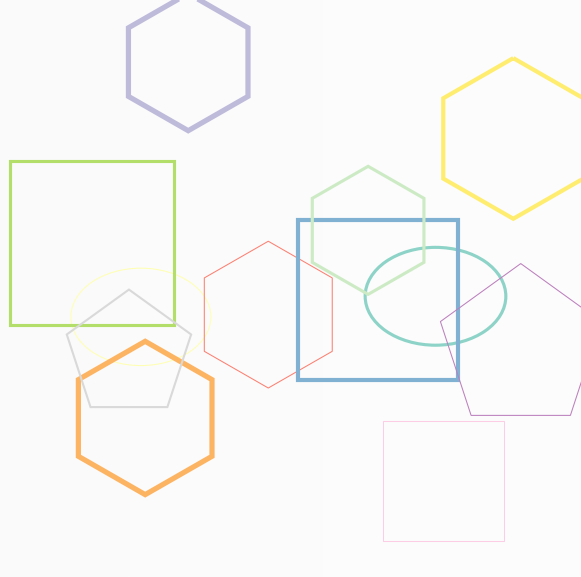[{"shape": "oval", "thickness": 1.5, "radius": 0.61, "center": [0.749, 0.486]}, {"shape": "oval", "thickness": 0.5, "radius": 0.6, "center": [0.242, 0.45]}, {"shape": "hexagon", "thickness": 2.5, "radius": 0.59, "center": [0.324, 0.892]}, {"shape": "hexagon", "thickness": 0.5, "radius": 0.64, "center": [0.462, 0.454]}, {"shape": "square", "thickness": 2, "radius": 0.69, "center": [0.651, 0.48]}, {"shape": "hexagon", "thickness": 2.5, "radius": 0.66, "center": [0.25, 0.275]}, {"shape": "square", "thickness": 1.5, "radius": 0.71, "center": [0.159, 0.578]}, {"shape": "square", "thickness": 0.5, "radius": 0.52, "center": [0.763, 0.166]}, {"shape": "pentagon", "thickness": 1, "radius": 0.56, "center": [0.222, 0.385]}, {"shape": "pentagon", "thickness": 0.5, "radius": 0.73, "center": [0.896, 0.397]}, {"shape": "hexagon", "thickness": 1.5, "radius": 0.55, "center": [0.633, 0.6]}, {"shape": "hexagon", "thickness": 2, "radius": 0.7, "center": [0.883, 0.759]}]